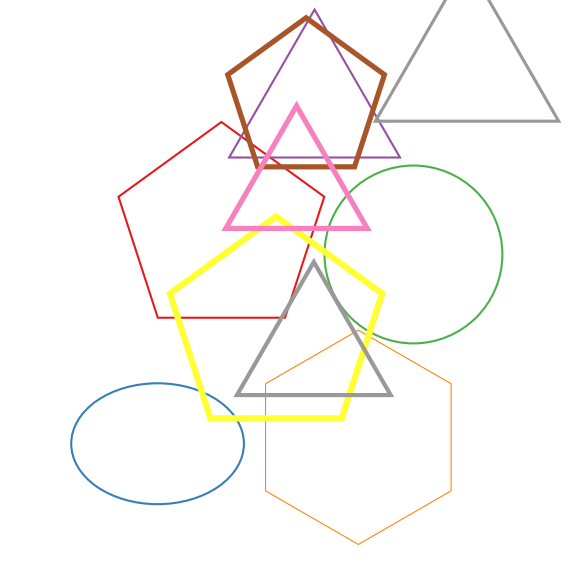[{"shape": "pentagon", "thickness": 1, "radius": 0.94, "center": [0.383, 0.601]}, {"shape": "oval", "thickness": 1, "radius": 0.75, "center": [0.273, 0.231]}, {"shape": "circle", "thickness": 1, "radius": 0.77, "center": [0.716, 0.558]}, {"shape": "triangle", "thickness": 1, "radius": 0.85, "center": [0.545, 0.812]}, {"shape": "hexagon", "thickness": 0.5, "radius": 0.93, "center": [0.62, 0.242]}, {"shape": "pentagon", "thickness": 3, "radius": 0.97, "center": [0.478, 0.431]}, {"shape": "pentagon", "thickness": 2.5, "radius": 0.71, "center": [0.53, 0.826]}, {"shape": "triangle", "thickness": 2.5, "radius": 0.71, "center": [0.513, 0.674]}, {"shape": "triangle", "thickness": 2, "radius": 0.77, "center": [0.543, 0.392]}, {"shape": "triangle", "thickness": 1.5, "radius": 0.92, "center": [0.809, 0.881]}]